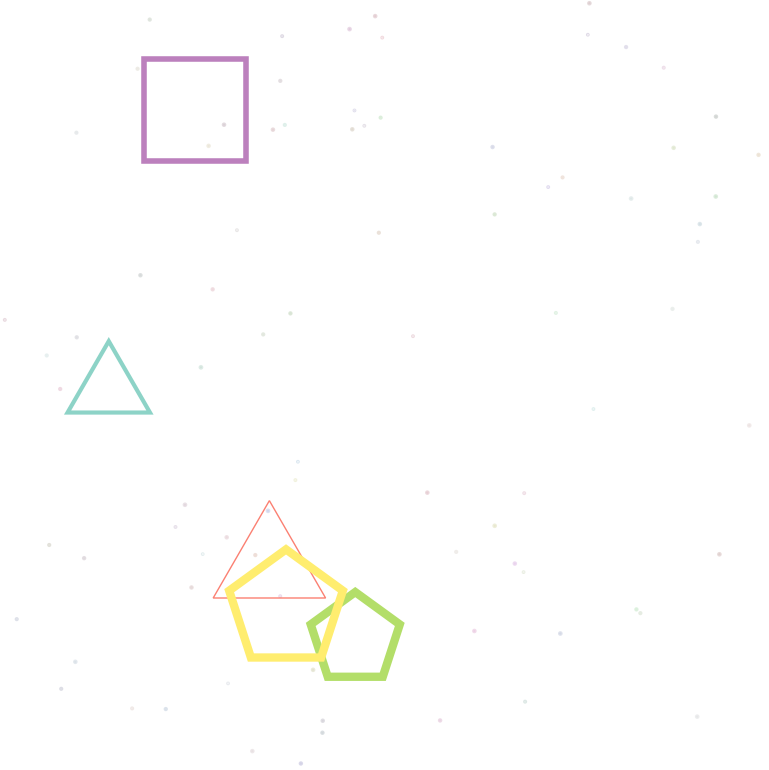[{"shape": "triangle", "thickness": 1.5, "radius": 0.31, "center": [0.141, 0.495]}, {"shape": "triangle", "thickness": 0.5, "radius": 0.42, "center": [0.35, 0.266]}, {"shape": "pentagon", "thickness": 3, "radius": 0.3, "center": [0.461, 0.17]}, {"shape": "square", "thickness": 2, "radius": 0.33, "center": [0.254, 0.857]}, {"shape": "pentagon", "thickness": 3, "radius": 0.39, "center": [0.371, 0.209]}]